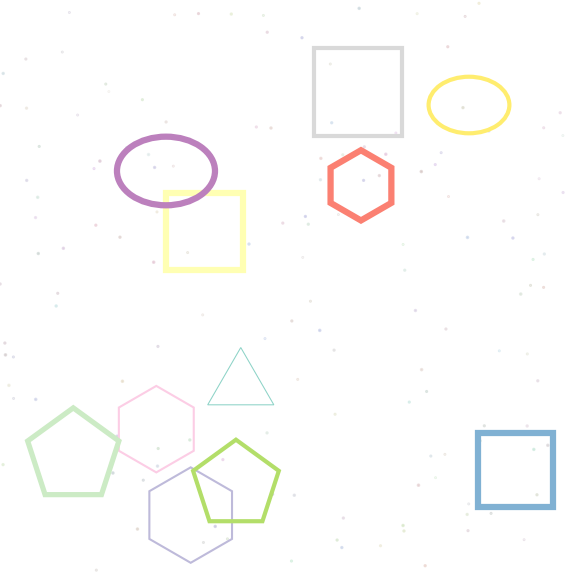[{"shape": "triangle", "thickness": 0.5, "radius": 0.33, "center": [0.417, 0.331]}, {"shape": "square", "thickness": 3, "radius": 0.33, "center": [0.354, 0.598]}, {"shape": "hexagon", "thickness": 1, "radius": 0.41, "center": [0.33, 0.107]}, {"shape": "hexagon", "thickness": 3, "radius": 0.3, "center": [0.625, 0.678]}, {"shape": "square", "thickness": 3, "radius": 0.32, "center": [0.893, 0.186]}, {"shape": "pentagon", "thickness": 2, "radius": 0.39, "center": [0.409, 0.16]}, {"shape": "hexagon", "thickness": 1, "radius": 0.37, "center": [0.271, 0.256]}, {"shape": "square", "thickness": 2, "radius": 0.38, "center": [0.619, 0.84]}, {"shape": "oval", "thickness": 3, "radius": 0.42, "center": [0.287, 0.703]}, {"shape": "pentagon", "thickness": 2.5, "radius": 0.42, "center": [0.127, 0.21]}, {"shape": "oval", "thickness": 2, "radius": 0.35, "center": [0.812, 0.817]}]